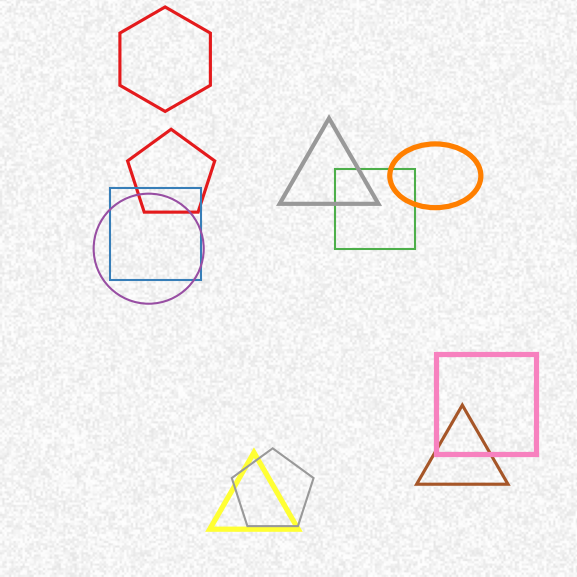[{"shape": "pentagon", "thickness": 1.5, "radius": 0.4, "center": [0.296, 0.696]}, {"shape": "hexagon", "thickness": 1.5, "radius": 0.45, "center": [0.286, 0.897]}, {"shape": "square", "thickness": 1, "radius": 0.4, "center": [0.269, 0.594]}, {"shape": "square", "thickness": 1, "radius": 0.34, "center": [0.649, 0.637]}, {"shape": "circle", "thickness": 1, "radius": 0.48, "center": [0.257, 0.569]}, {"shape": "oval", "thickness": 2.5, "radius": 0.39, "center": [0.754, 0.695]}, {"shape": "triangle", "thickness": 2.5, "radius": 0.44, "center": [0.44, 0.127]}, {"shape": "triangle", "thickness": 1.5, "radius": 0.46, "center": [0.801, 0.206]}, {"shape": "square", "thickness": 2.5, "radius": 0.43, "center": [0.841, 0.299]}, {"shape": "triangle", "thickness": 2, "radius": 0.49, "center": [0.57, 0.696]}, {"shape": "pentagon", "thickness": 1, "radius": 0.37, "center": [0.472, 0.148]}]